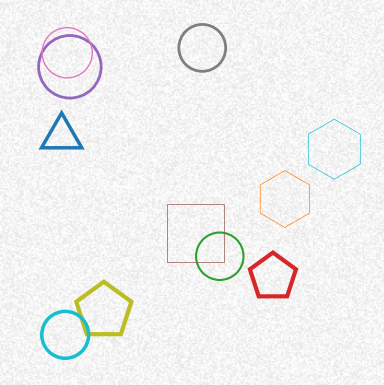[{"shape": "triangle", "thickness": 2.5, "radius": 0.3, "center": [0.16, 0.646]}, {"shape": "hexagon", "thickness": 0.5, "radius": 0.37, "center": [0.74, 0.483]}, {"shape": "circle", "thickness": 1.5, "radius": 0.31, "center": [0.571, 0.334]}, {"shape": "pentagon", "thickness": 3, "radius": 0.31, "center": [0.709, 0.281]}, {"shape": "circle", "thickness": 2, "radius": 0.41, "center": [0.181, 0.827]}, {"shape": "square", "thickness": 0.5, "radius": 0.37, "center": [0.508, 0.394]}, {"shape": "circle", "thickness": 1, "radius": 0.33, "center": [0.175, 0.863]}, {"shape": "circle", "thickness": 2, "radius": 0.3, "center": [0.525, 0.876]}, {"shape": "pentagon", "thickness": 3, "radius": 0.38, "center": [0.27, 0.193]}, {"shape": "circle", "thickness": 2.5, "radius": 0.3, "center": [0.169, 0.13]}, {"shape": "hexagon", "thickness": 0.5, "radius": 0.39, "center": [0.868, 0.612]}]